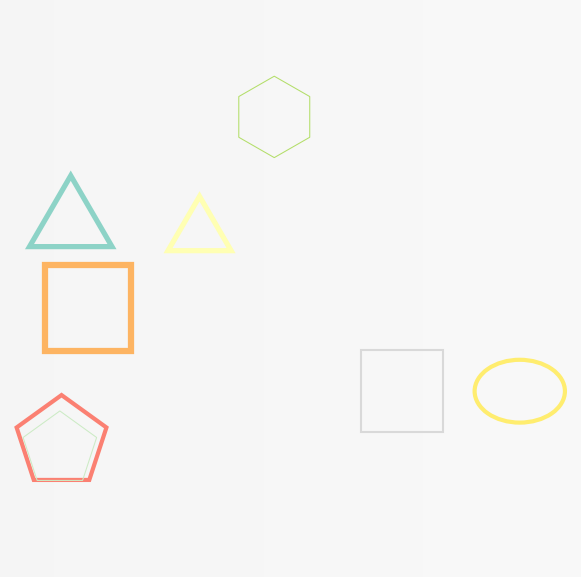[{"shape": "triangle", "thickness": 2.5, "radius": 0.41, "center": [0.122, 0.613]}, {"shape": "triangle", "thickness": 2.5, "radius": 0.31, "center": [0.343, 0.596]}, {"shape": "pentagon", "thickness": 2, "radius": 0.41, "center": [0.106, 0.234]}, {"shape": "square", "thickness": 3, "radius": 0.37, "center": [0.152, 0.466]}, {"shape": "hexagon", "thickness": 0.5, "radius": 0.35, "center": [0.472, 0.797]}, {"shape": "square", "thickness": 1, "radius": 0.36, "center": [0.692, 0.322]}, {"shape": "pentagon", "thickness": 0.5, "radius": 0.33, "center": [0.103, 0.221]}, {"shape": "oval", "thickness": 2, "radius": 0.39, "center": [0.894, 0.322]}]